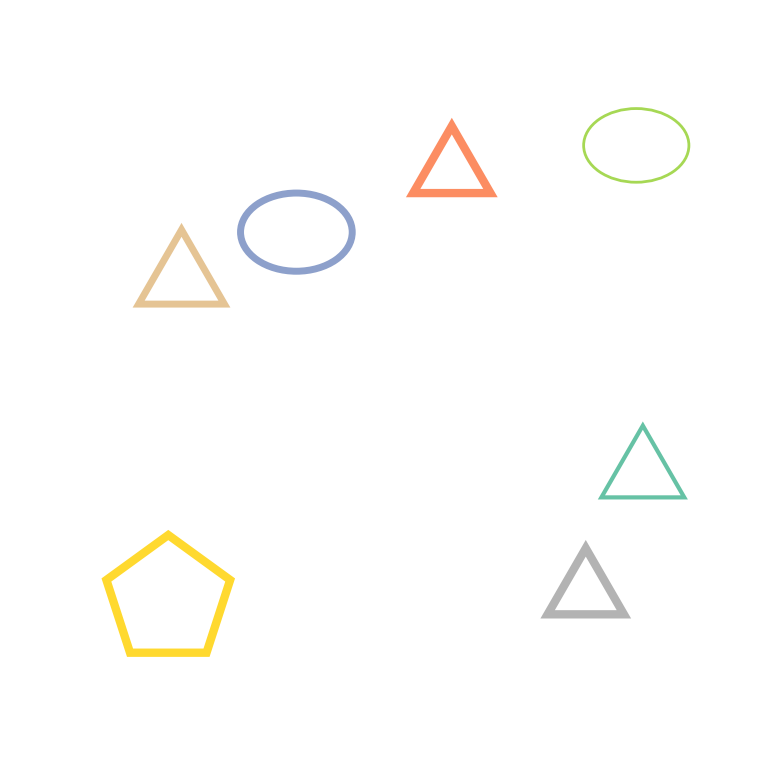[{"shape": "triangle", "thickness": 1.5, "radius": 0.31, "center": [0.835, 0.385]}, {"shape": "triangle", "thickness": 3, "radius": 0.29, "center": [0.587, 0.778]}, {"shape": "oval", "thickness": 2.5, "radius": 0.36, "center": [0.385, 0.699]}, {"shape": "oval", "thickness": 1, "radius": 0.34, "center": [0.826, 0.811]}, {"shape": "pentagon", "thickness": 3, "radius": 0.42, "center": [0.219, 0.221]}, {"shape": "triangle", "thickness": 2.5, "radius": 0.32, "center": [0.236, 0.637]}, {"shape": "triangle", "thickness": 3, "radius": 0.29, "center": [0.761, 0.231]}]